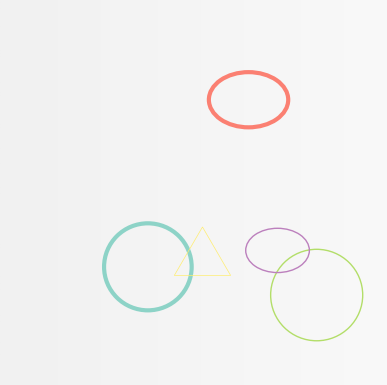[{"shape": "circle", "thickness": 3, "radius": 0.57, "center": [0.382, 0.307]}, {"shape": "oval", "thickness": 3, "radius": 0.51, "center": [0.641, 0.741]}, {"shape": "circle", "thickness": 1, "radius": 0.59, "center": [0.817, 0.234]}, {"shape": "oval", "thickness": 1, "radius": 0.41, "center": [0.716, 0.35]}, {"shape": "triangle", "thickness": 0.5, "radius": 0.42, "center": [0.523, 0.326]}]